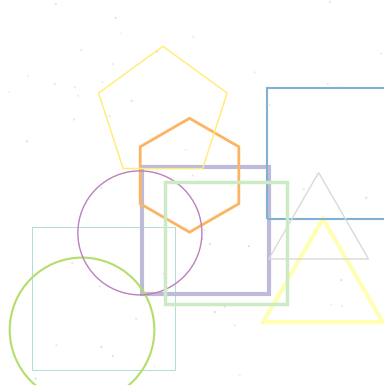[{"shape": "square", "thickness": 0.5, "radius": 0.93, "center": [0.269, 0.226]}, {"shape": "triangle", "thickness": 3, "radius": 0.9, "center": [0.839, 0.253]}, {"shape": "square", "thickness": 3, "radius": 0.83, "center": [0.534, 0.402]}, {"shape": "square", "thickness": 1.5, "radius": 0.85, "center": [0.863, 0.602]}, {"shape": "hexagon", "thickness": 2, "radius": 0.74, "center": [0.492, 0.545]}, {"shape": "circle", "thickness": 1.5, "radius": 0.94, "center": [0.213, 0.143]}, {"shape": "triangle", "thickness": 1, "radius": 0.75, "center": [0.828, 0.402]}, {"shape": "circle", "thickness": 1, "radius": 0.81, "center": [0.363, 0.395]}, {"shape": "square", "thickness": 2.5, "radius": 0.79, "center": [0.587, 0.369]}, {"shape": "pentagon", "thickness": 1, "radius": 0.88, "center": [0.423, 0.704]}]